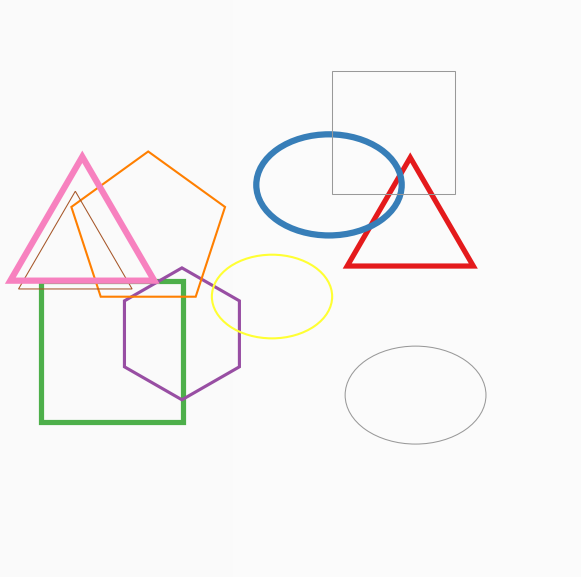[{"shape": "triangle", "thickness": 2.5, "radius": 0.63, "center": [0.706, 0.601]}, {"shape": "oval", "thickness": 3, "radius": 0.63, "center": [0.566, 0.679]}, {"shape": "square", "thickness": 2.5, "radius": 0.61, "center": [0.193, 0.39]}, {"shape": "hexagon", "thickness": 1.5, "radius": 0.57, "center": [0.313, 0.421]}, {"shape": "pentagon", "thickness": 1, "radius": 0.69, "center": [0.255, 0.598]}, {"shape": "oval", "thickness": 1, "radius": 0.52, "center": [0.468, 0.486]}, {"shape": "triangle", "thickness": 0.5, "radius": 0.56, "center": [0.13, 0.555]}, {"shape": "triangle", "thickness": 3, "radius": 0.72, "center": [0.142, 0.585]}, {"shape": "oval", "thickness": 0.5, "radius": 0.61, "center": [0.715, 0.315]}, {"shape": "square", "thickness": 0.5, "radius": 0.53, "center": [0.676, 0.77]}]